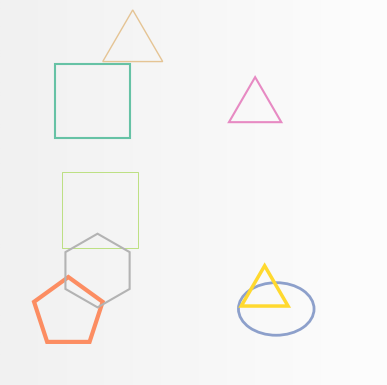[{"shape": "square", "thickness": 1.5, "radius": 0.48, "center": [0.238, 0.737]}, {"shape": "pentagon", "thickness": 3, "radius": 0.47, "center": [0.176, 0.187]}, {"shape": "oval", "thickness": 2, "radius": 0.49, "center": [0.713, 0.198]}, {"shape": "triangle", "thickness": 1.5, "radius": 0.39, "center": [0.658, 0.722]}, {"shape": "square", "thickness": 0.5, "radius": 0.49, "center": [0.259, 0.455]}, {"shape": "triangle", "thickness": 2.5, "radius": 0.35, "center": [0.683, 0.24]}, {"shape": "triangle", "thickness": 1, "radius": 0.45, "center": [0.342, 0.885]}, {"shape": "hexagon", "thickness": 1.5, "radius": 0.48, "center": [0.252, 0.297]}]